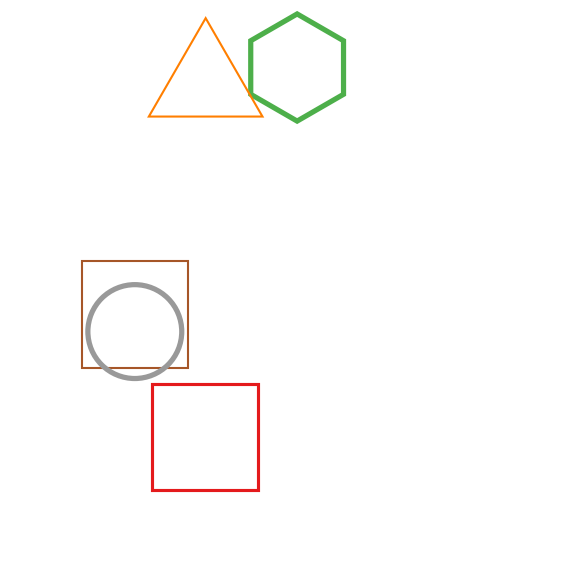[{"shape": "square", "thickness": 1.5, "radius": 0.46, "center": [0.355, 0.242]}, {"shape": "hexagon", "thickness": 2.5, "radius": 0.46, "center": [0.515, 0.882]}, {"shape": "triangle", "thickness": 1, "radius": 0.57, "center": [0.356, 0.854]}, {"shape": "square", "thickness": 1, "radius": 0.46, "center": [0.234, 0.454]}, {"shape": "circle", "thickness": 2.5, "radius": 0.41, "center": [0.233, 0.425]}]